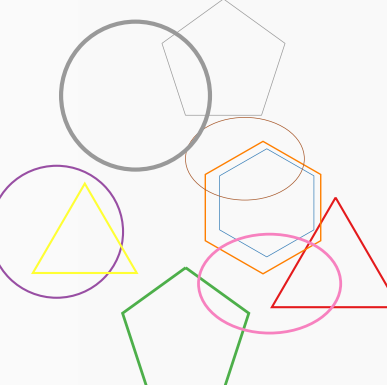[{"shape": "triangle", "thickness": 1.5, "radius": 0.95, "center": [0.866, 0.297]}, {"shape": "hexagon", "thickness": 0.5, "radius": 0.7, "center": [0.688, 0.473]}, {"shape": "pentagon", "thickness": 2, "radius": 0.86, "center": [0.479, 0.133]}, {"shape": "circle", "thickness": 1.5, "radius": 0.86, "center": [0.146, 0.398]}, {"shape": "hexagon", "thickness": 1, "radius": 0.86, "center": [0.679, 0.461]}, {"shape": "triangle", "thickness": 1.5, "radius": 0.77, "center": [0.219, 0.368]}, {"shape": "oval", "thickness": 0.5, "radius": 0.77, "center": [0.632, 0.588]}, {"shape": "oval", "thickness": 2, "radius": 0.92, "center": [0.696, 0.263]}, {"shape": "circle", "thickness": 3, "radius": 0.96, "center": [0.35, 0.752]}, {"shape": "pentagon", "thickness": 0.5, "radius": 0.83, "center": [0.577, 0.836]}]